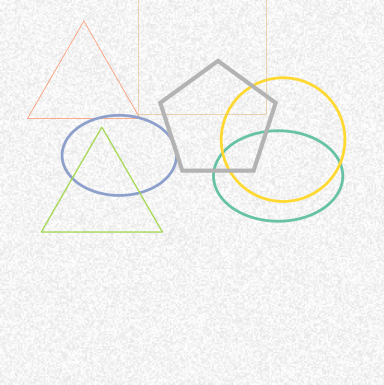[{"shape": "oval", "thickness": 2, "radius": 0.84, "center": [0.723, 0.543]}, {"shape": "triangle", "thickness": 0.5, "radius": 0.85, "center": [0.218, 0.776]}, {"shape": "oval", "thickness": 2, "radius": 0.74, "center": [0.31, 0.596]}, {"shape": "triangle", "thickness": 1, "radius": 0.91, "center": [0.265, 0.488]}, {"shape": "circle", "thickness": 2, "radius": 0.8, "center": [0.735, 0.637]}, {"shape": "square", "thickness": 0.5, "radius": 0.83, "center": [0.525, 0.871]}, {"shape": "pentagon", "thickness": 3, "radius": 0.79, "center": [0.566, 0.684]}]